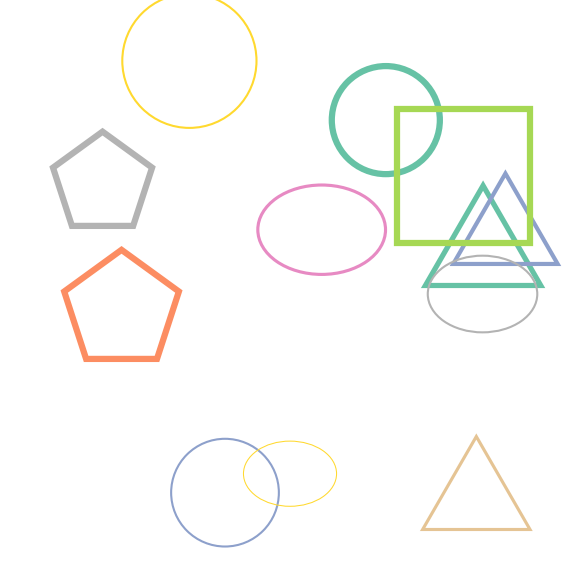[{"shape": "circle", "thickness": 3, "radius": 0.47, "center": [0.668, 0.791]}, {"shape": "triangle", "thickness": 2.5, "radius": 0.58, "center": [0.837, 0.562]}, {"shape": "pentagon", "thickness": 3, "radius": 0.52, "center": [0.21, 0.462]}, {"shape": "triangle", "thickness": 2, "radius": 0.52, "center": [0.875, 0.594]}, {"shape": "circle", "thickness": 1, "radius": 0.47, "center": [0.39, 0.146]}, {"shape": "oval", "thickness": 1.5, "radius": 0.55, "center": [0.557, 0.601]}, {"shape": "square", "thickness": 3, "radius": 0.58, "center": [0.802, 0.695]}, {"shape": "circle", "thickness": 1, "radius": 0.58, "center": [0.328, 0.894]}, {"shape": "oval", "thickness": 0.5, "radius": 0.4, "center": [0.502, 0.179]}, {"shape": "triangle", "thickness": 1.5, "radius": 0.54, "center": [0.825, 0.136]}, {"shape": "pentagon", "thickness": 3, "radius": 0.45, "center": [0.178, 0.681]}, {"shape": "oval", "thickness": 1, "radius": 0.47, "center": [0.836, 0.49]}]